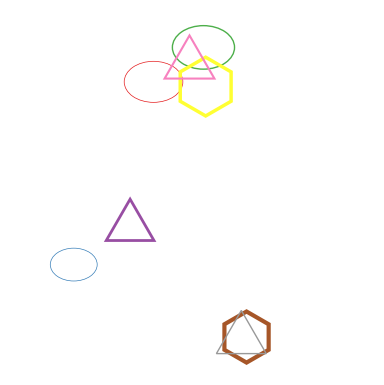[{"shape": "oval", "thickness": 0.5, "radius": 0.38, "center": [0.399, 0.787]}, {"shape": "oval", "thickness": 0.5, "radius": 0.3, "center": [0.192, 0.313]}, {"shape": "oval", "thickness": 1, "radius": 0.4, "center": [0.528, 0.877]}, {"shape": "triangle", "thickness": 2, "radius": 0.36, "center": [0.338, 0.411]}, {"shape": "hexagon", "thickness": 2.5, "radius": 0.38, "center": [0.534, 0.775]}, {"shape": "hexagon", "thickness": 3, "radius": 0.33, "center": [0.64, 0.125]}, {"shape": "triangle", "thickness": 1.5, "radius": 0.37, "center": [0.492, 0.833]}, {"shape": "triangle", "thickness": 1, "radius": 0.37, "center": [0.627, 0.119]}]